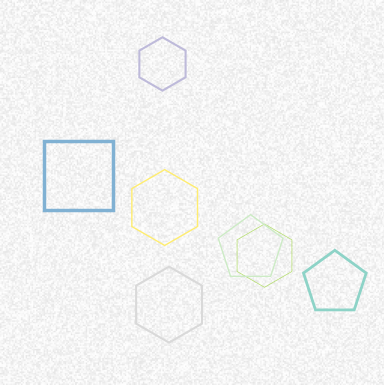[{"shape": "pentagon", "thickness": 2, "radius": 0.43, "center": [0.87, 0.264]}, {"shape": "hexagon", "thickness": 1.5, "radius": 0.35, "center": [0.422, 0.834]}, {"shape": "square", "thickness": 2.5, "radius": 0.45, "center": [0.203, 0.544]}, {"shape": "hexagon", "thickness": 0.5, "radius": 0.41, "center": [0.687, 0.336]}, {"shape": "hexagon", "thickness": 1.5, "radius": 0.49, "center": [0.439, 0.209]}, {"shape": "pentagon", "thickness": 1, "radius": 0.44, "center": [0.651, 0.354]}, {"shape": "hexagon", "thickness": 1, "radius": 0.49, "center": [0.428, 0.461]}]